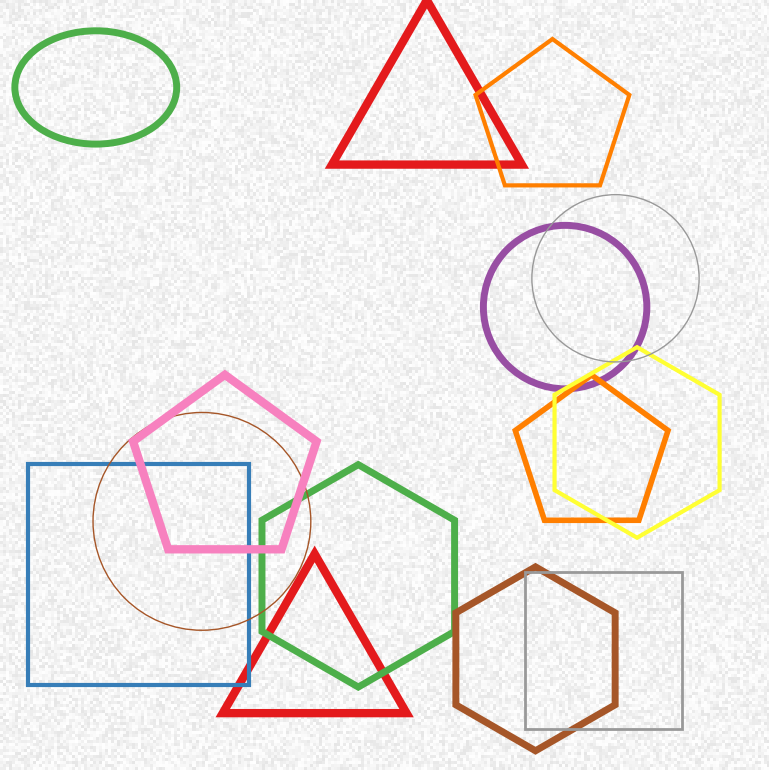[{"shape": "triangle", "thickness": 3, "radius": 0.69, "center": [0.409, 0.143]}, {"shape": "triangle", "thickness": 3, "radius": 0.71, "center": [0.554, 0.857]}, {"shape": "square", "thickness": 1.5, "radius": 0.72, "center": [0.18, 0.254]}, {"shape": "hexagon", "thickness": 2.5, "radius": 0.72, "center": [0.465, 0.252]}, {"shape": "oval", "thickness": 2.5, "radius": 0.53, "center": [0.124, 0.886]}, {"shape": "circle", "thickness": 2.5, "radius": 0.53, "center": [0.734, 0.601]}, {"shape": "pentagon", "thickness": 2, "radius": 0.52, "center": [0.768, 0.409]}, {"shape": "pentagon", "thickness": 1.5, "radius": 0.53, "center": [0.717, 0.844]}, {"shape": "hexagon", "thickness": 1.5, "radius": 0.62, "center": [0.827, 0.425]}, {"shape": "hexagon", "thickness": 2.5, "radius": 0.6, "center": [0.695, 0.144]}, {"shape": "circle", "thickness": 0.5, "radius": 0.71, "center": [0.262, 0.323]}, {"shape": "pentagon", "thickness": 3, "radius": 0.63, "center": [0.292, 0.388]}, {"shape": "circle", "thickness": 0.5, "radius": 0.54, "center": [0.799, 0.639]}, {"shape": "square", "thickness": 1, "radius": 0.51, "center": [0.784, 0.155]}]